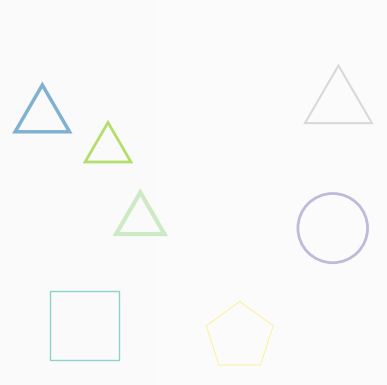[{"shape": "square", "thickness": 1, "radius": 0.45, "center": [0.218, 0.155]}, {"shape": "circle", "thickness": 2, "radius": 0.45, "center": [0.859, 0.407]}, {"shape": "triangle", "thickness": 2.5, "radius": 0.41, "center": [0.109, 0.698]}, {"shape": "triangle", "thickness": 2, "radius": 0.34, "center": [0.279, 0.613]}, {"shape": "triangle", "thickness": 1.5, "radius": 0.5, "center": [0.873, 0.73]}, {"shape": "triangle", "thickness": 3, "radius": 0.36, "center": [0.362, 0.428]}, {"shape": "pentagon", "thickness": 0.5, "radius": 0.46, "center": [0.619, 0.126]}]